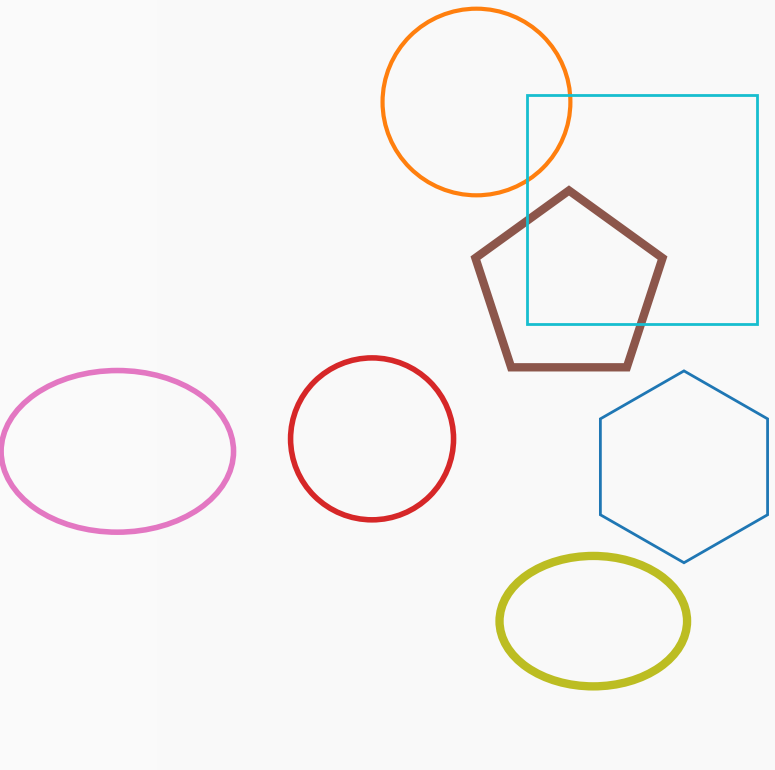[{"shape": "hexagon", "thickness": 1, "radius": 0.62, "center": [0.883, 0.394]}, {"shape": "circle", "thickness": 1.5, "radius": 0.61, "center": [0.615, 0.868]}, {"shape": "circle", "thickness": 2, "radius": 0.53, "center": [0.48, 0.43]}, {"shape": "pentagon", "thickness": 3, "radius": 0.63, "center": [0.734, 0.626]}, {"shape": "oval", "thickness": 2, "radius": 0.75, "center": [0.151, 0.414]}, {"shape": "oval", "thickness": 3, "radius": 0.6, "center": [0.766, 0.193]}, {"shape": "square", "thickness": 1, "radius": 0.74, "center": [0.829, 0.728]}]